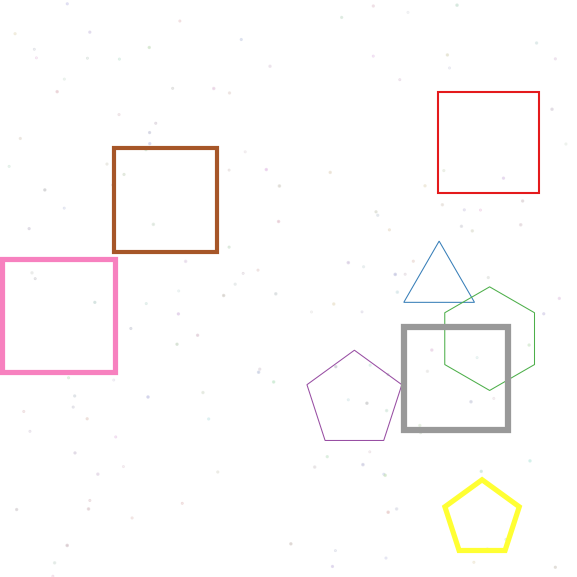[{"shape": "square", "thickness": 1, "radius": 0.44, "center": [0.846, 0.752]}, {"shape": "triangle", "thickness": 0.5, "radius": 0.35, "center": [0.76, 0.511]}, {"shape": "hexagon", "thickness": 0.5, "radius": 0.45, "center": [0.848, 0.413]}, {"shape": "pentagon", "thickness": 0.5, "radius": 0.43, "center": [0.614, 0.306]}, {"shape": "pentagon", "thickness": 2.5, "radius": 0.34, "center": [0.835, 0.101]}, {"shape": "square", "thickness": 2, "radius": 0.45, "center": [0.286, 0.653]}, {"shape": "square", "thickness": 2.5, "radius": 0.49, "center": [0.101, 0.453]}, {"shape": "square", "thickness": 3, "radius": 0.45, "center": [0.79, 0.344]}]